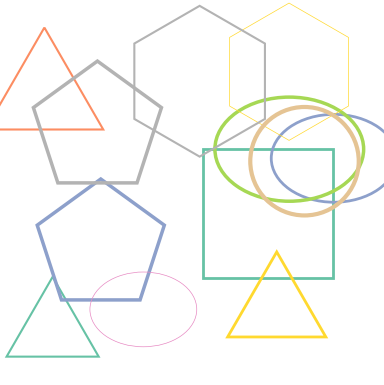[{"shape": "triangle", "thickness": 1.5, "radius": 0.69, "center": [0.137, 0.143]}, {"shape": "square", "thickness": 2, "radius": 0.84, "center": [0.696, 0.446]}, {"shape": "triangle", "thickness": 1.5, "radius": 0.88, "center": [0.115, 0.752]}, {"shape": "pentagon", "thickness": 2.5, "radius": 0.87, "center": [0.262, 0.361]}, {"shape": "oval", "thickness": 2, "radius": 0.81, "center": [0.868, 0.589]}, {"shape": "oval", "thickness": 0.5, "radius": 0.69, "center": [0.372, 0.196]}, {"shape": "oval", "thickness": 2.5, "radius": 0.97, "center": [0.751, 0.613]}, {"shape": "triangle", "thickness": 2, "radius": 0.74, "center": [0.719, 0.198]}, {"shape": "hexagon", "thickness": 0.5, "radius": 0.89, "center": [0.751, 0.814]}, {"shape": "circle", "thickness": 3, "radius": 0.7, "center": [0.791, 0.581]}, {"shape": "pentagon", "thickness": 2.5, "radius": 0.87, "center": [0.253, 0.666]}, {"shape": "hexagon", "thickness": 1.5, "radius": 0.98, "center": [0.519, 0.789]}]